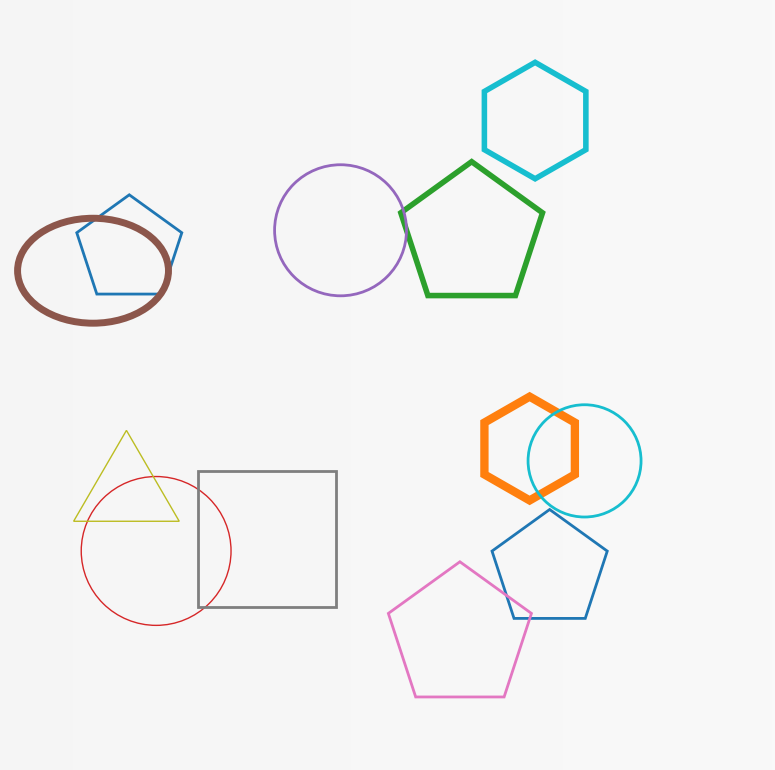[{"shape": "pentagon", "thickness": 1, "radius": 0.36, "center": [0.167, 0.676]}, {"shape": "pentagon", "thickness": 1, "radius": 0.39, "center": [0.709, 0.26]}, {"shape": "hexagon", "thickness": 3, "radius": 0.34, "center": [0.683, 0.417]}, {"shape": "pentagon", "thickness": 2, "radius": 0.48, "center": [0.609, 0.694]}, {"shape": "circle", "thickness": 0.5, "radius": 0.48, "center": [0.201, 0.284]}, {"shape": "circle", "thickness": 1, "radius": 0.43, "center": [0.439, 0.701]}, {"shape": "oval", "thickness": 2.5, "radius": 0.49, "center": [0.12, 0.648]}, {"shape": "pentagon", "thickness": 1, "radius": 0.49, "center": [0.593, 0.173]}, {"shape": "square", "thickness": 1, "radius": 0.44, "center": [0.344, 0.3]}, {"shape": "triangle", "thickness": 0.5, "radius": 0.39, "center": [0.163, 0.362]}, {"shape": "hexagon", "thickness": 2, "radius": 0.38, "center": [0.69, 0.843]}, {"shape": "circle", "thickness": 1, "radius": 0.36, "center": [0.754, 0.401]}]